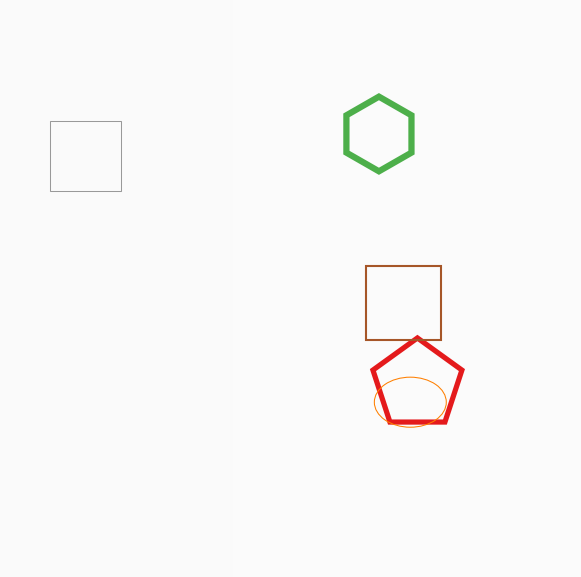[{"shape": "pentagon", "thickness": 2.5, "radius": 0.4, "center": [0.718, 0.333]}, {"shape": "hexagon", "thickness": 3, "radius": 0.32, "center": [0.652, 0.767]}, {"shape": "oval", "thickness": 0.5, "radius": 0.31, "center": [0.706, 0.303]}, {"shape": "square", "thickness": 1, "radius": 0.32, "center": [0.694, 0.474]}, {"shape": "square", "thickness": 0.5, "radius": 0.3, "center": [0.147, 0.73]}]